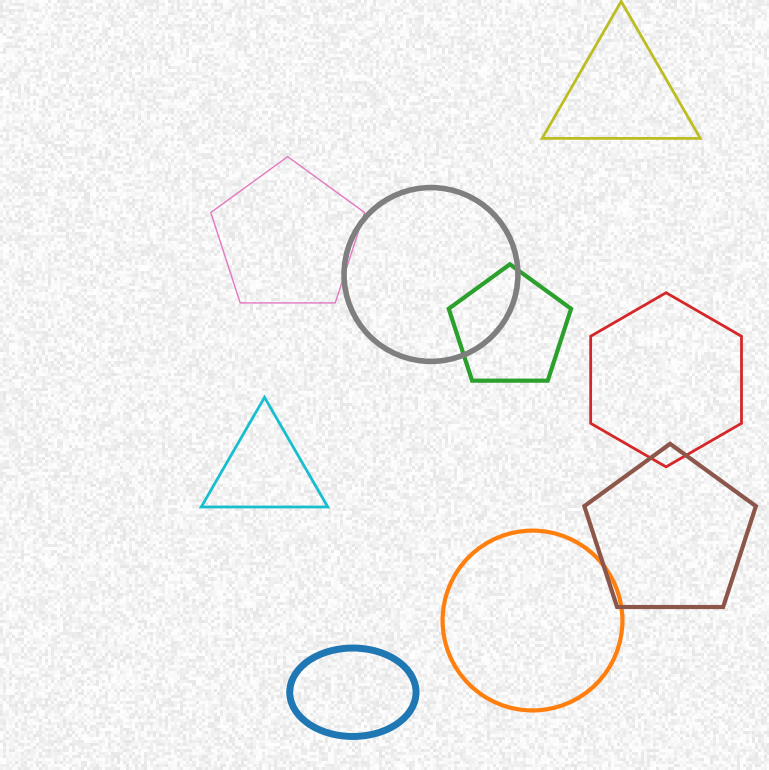[{"shape": "oval", "thickness": 2.5, "radius": 0.41, "center": [0.458, 0.101]}, {"shape": "circle", "thickness": 1.5, "radius": 0.58, "center": [0.692, 0.194]}, {"shape": "pentagon", "thickness": 1.5, "radius": 0.42, "center": [0.662, 0.573]}, {"shape": "hexagon", "thickness": 1, "radius": 0.57, "center": [0.865, 0.507]}, {"shape": "pentagon", "thickness": 1.5, "radius": 0.59, "center": [0.87, 0.306]}, {"shape": "pentagon", "thickness": 0.5, "radius": 0.53, "center": [0.374, 0.692]}, {"shape": "circle", "thickness": 2, "radius": 0.56, "center": [0.56, 0.644]}, {"shape": "triangle", "thickness": 1, "radius": 0.59, "center": [0.807, 0.88]}, {"shape": "triangle", "thickness": 1, "radius": 0.47, "center": [0.344, 0.389]}]